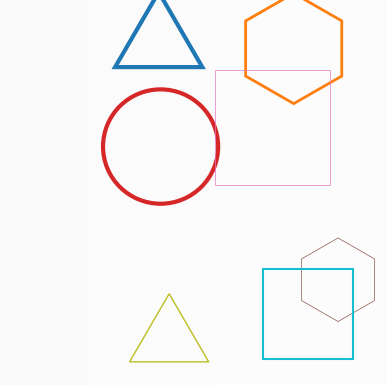[{"shape": "triangle", "thickness": 3, "radius": 0.65, "center": [0.41, 0.891]}, {"shape": "hexagon", "thickness": 2, "radius": 0.72, "center": [0.758, 0.874]}, {"shape": "circle", "thickness": 3, "radius": 0.74, "center": [0.414, 0.619]}, {"shape": "hexagon", "thickness": 0.5, "radius": 0.54, "center": [0.872, 0.273]}, {"shape": "square", "thickness": 0.5, "radius": 0.74, "center": [0.704, 0.669]}, {"shape": "triangle", "thickness": 1, "radius": 0.59, "center": [0.437, 0.119]}, {"shape": "square", "thickness": 1.5, "radius": 0.58, "center": [0.794, 0.185]}]